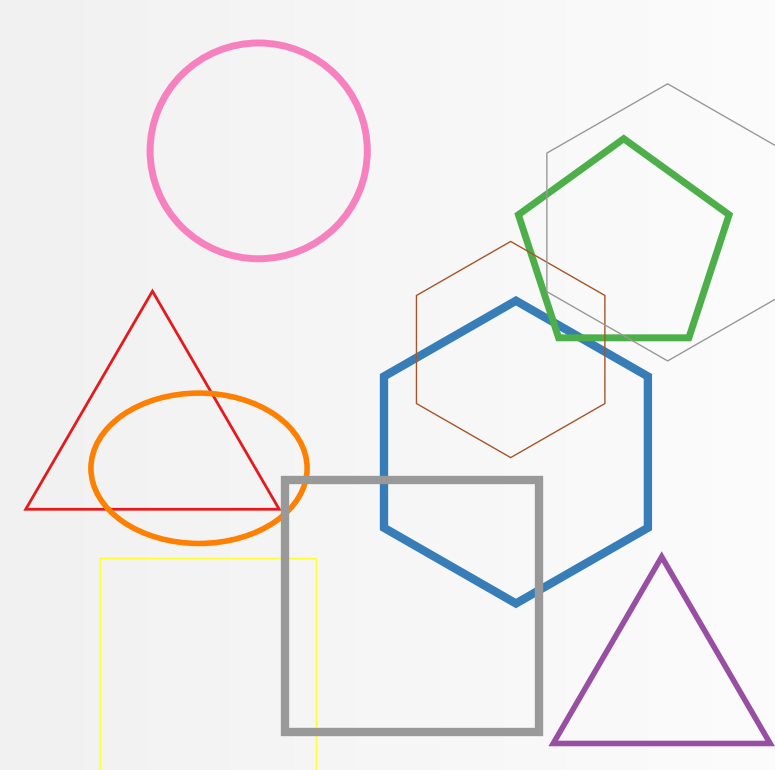[{"shape": "triangle", "thickness": 1, "radius": 0.94, "center": [0.197, 0.433]}, {"shape": "hexagon", "thickness": 3, "radius": 0.98, "center": [0.666, 0.413]}, {"shape": "pentagon", "thickness": 2.5, "radius": 0.71, "center": [0.805, 0.677]}, {"shape": "triangle", "thickness": 2, "radius": 0.81, "center": [0.854, 0.115]}, {"shape": "oval", "thickness": 2, "radius": 0.7, "center": [0.257, 0.392]}, {"shape": "square", "thickness": 0.5, "radius": 0.7, "center": [0.269, 0.136]}, {"shape": "hexagon", "thickness": 0.5, "radius": 0.7, "center": [0.659, 0.546]}, {"shape": "circle", "thickness": 2.5, "radius": 0.7, "center": [0.334, 0.804]}, {"shape": "hexagon", "thickness": 0.5, "radius": 0.9, "center": [0.861, 0.711]}, {"shape": "square", "thickness": 3, "radius": 0.82, "center": [0.532, 0.213]}]